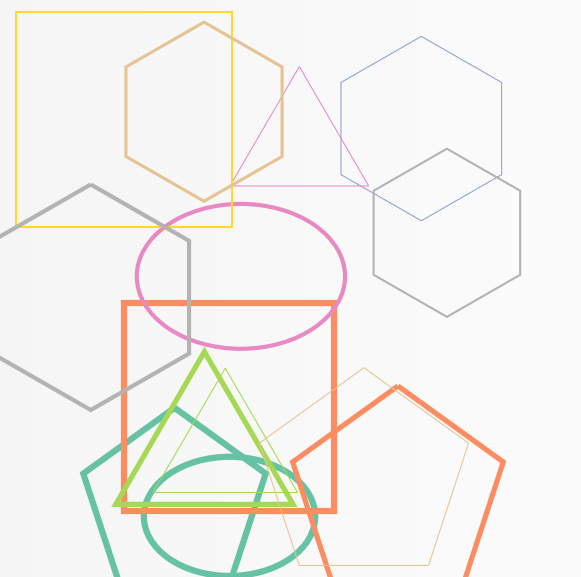[{"shape": "oval", "thickness": 3, "radius": 0.74, "center": [0.395, 0.105]}, {"shape": "pentagon", "thickness": 3, "radius": 0.82, "center": [0.3, 0.128]}, {"shape": "pentagon", "thickness": 2.5, "radius": 0.95, "center": [0.685, 0.14]}, {"shape": "square", "thickness": 3, "radius": 0.9, "center": [0.394, 0.295]}, {"shape": "hexagon", "thickness": 0.5, "radius": 0.8, "center": [0.725, 0.777]}, {"shape": "triangle", "thickness": 0.5, "radius": 0.69, "center": [0.515, 0.746]}, {"shape": "oval", "thickness": 2, "radius": 0.9, "center": [0.414, 0.521]}, {"shape": "triangle", "thickness": 2.5, "radius": 0.88, "center": [0.352, 0.214]}, {"shape": "triangle", "thickness": 0.5, "radius": 0.72, "center": [0.388, 0.218]}, {"shape": "square", "thickness": 1, "radius": 0.93, "center": [0.213, 0.793]}, {"shape": "hexagon", "thickness": 1.5, "radius": 0.78, "center": [0.351, 0.806]}, {"shape": "pentagon", "thickness": 0.5, "radius": 0.95, "center": [0.626, 0.173]}, {"shape": "hexagon", "thickness": 2, "radius": 0.98, "center": [0.156, 0.484]}, {"shape": "hexagon", "thickness": 1, "radius": 0.73, "center": [0.769, 0.596]}]